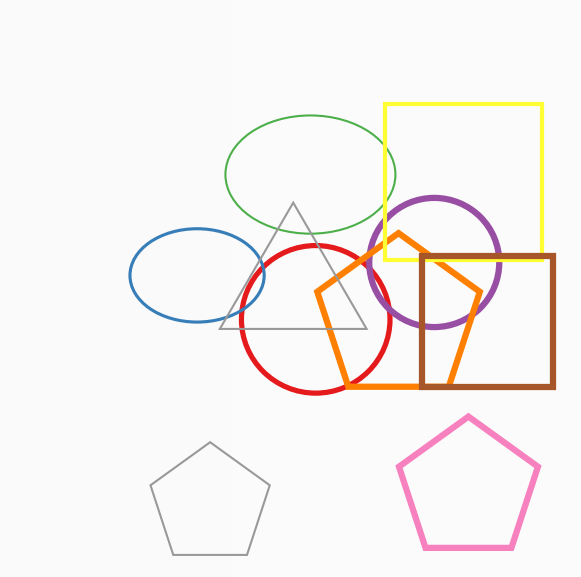[{"shape": "circle", "thickness": 2.5, "radius": 0.64, "center": [0.543, 0.446]}, {"shape": "oval", "thickness": 1.5, "radius": 0.58, "center": [0.339, 0.522]}, {"shape": "oval", "thickness": 1, "radius": 0.73, "center": [0.534, 0.697]}, {"shape": "circle", "thickness": 3, "radius": 0.56, "center": [0.747, 0.545]}, {"shape": "pentagon", "thickness": 3, "radius": 0.74, "center": [0.686, 0.448]}, {"shape": "square", "thickness": 2, "radius": 0.67, "center": [0.798, 0.685]}, {"shape": "square", "thickness": 3, "radius": 0.57, "center": [0.839, 0.442]}, {"shape": "pentagon", "thickness": 3, "radius": 0.63, "center": [0.806, 0.152]}, {"shape": "pentagon", "thickness": 1, "radius": 0.54, "center": [0.362, 0.126]}, {"shape": "triangle", "thickness": 1, "radius": 0.73, "center": [0.504, 0.502]}]